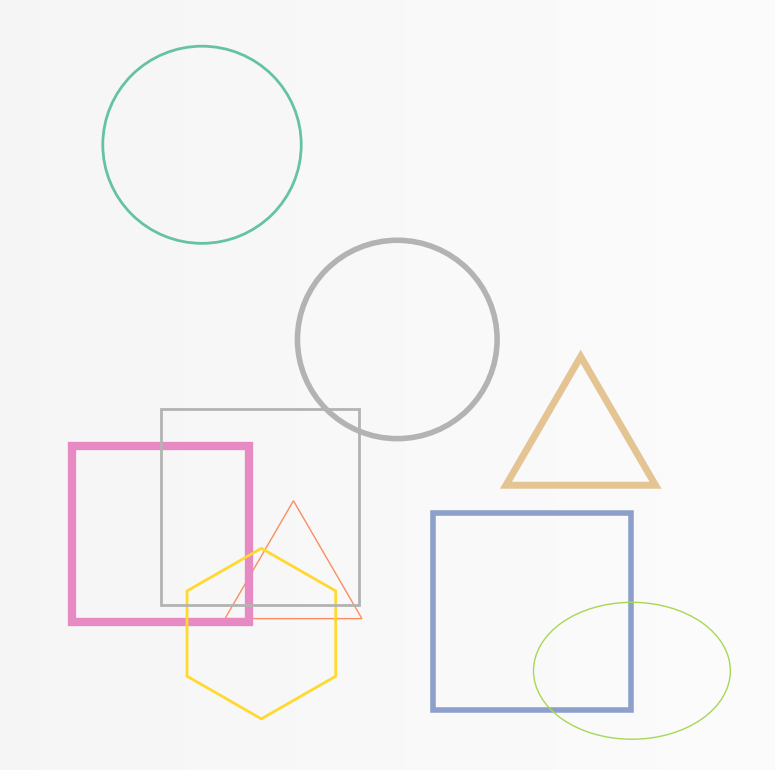[{"shape": "circle", "thickness": 1, "radius": 0.64, "center": [0.261, 0.812]}, {"shape": "triangle", "thickness": 0.5, "radius": 0.51, "center": [0.379, 0.248]}, {"shape": "square", "thickness": 2, "radius": 0.64, "center": [0.687, 0.206]}, {"shape": "square", "thickness": 3, "radius": 0.57, "center": [0.207, 0.307]}, {"shape": "oval", "thickness": 0.5, "radius": 0.64, "center": [0.815, 0.129]}, {"shape": "hexagon", "thickness": 1, "radius": 0.55, "center": [0.337, 0.177]}, {"shape": "triangle", "thickness": 2.5, "radius": 0.56, "center": [0.749, 0.426]}, {"shape": "square", "thickness": 1, "radius": 0.64, "center": [0.336, 0.341]}, {"shape": "circle", "thickness": 2, "radius": 0.64, "center": [0.513, 0.559]}]